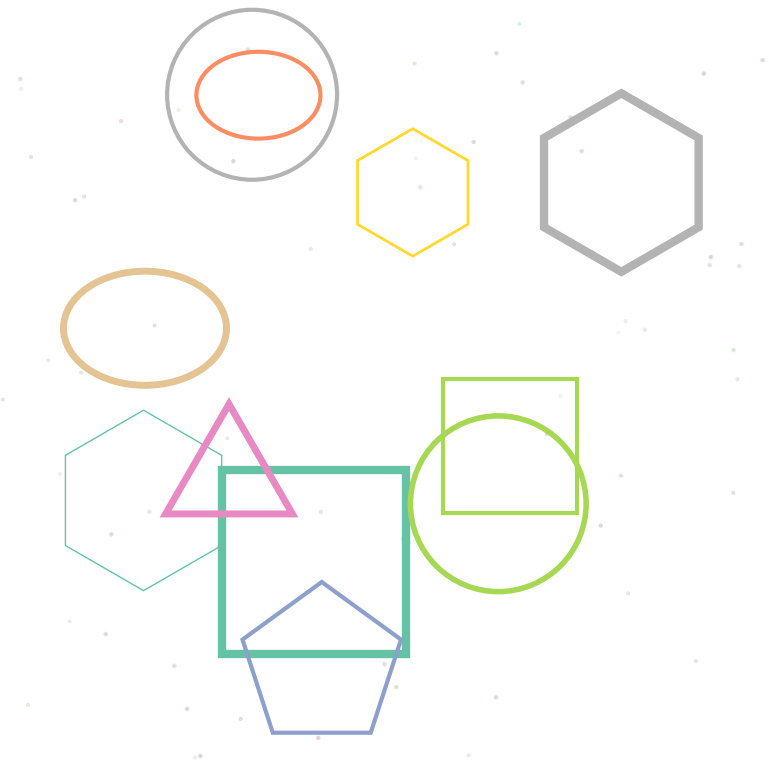[{"shape": "square", "thickness": 3, "radius": 0.6, "center": [0.408, 0.27]}, {"shape": "hexagon", "thickness": 0.5, "radius": 0.59, "center": [0.186, 0.35]}, {"shape": "oval", "thickness": 1.5, "radius": 0.4, "center": [0.336, 0.876]}, {"shape": "pentagon", "thickness": 1.5, "radius": 0.54, "center": [0.418, 0.136]}, {"shape": "triangle", "thickness": 2.5, "radius": 0.48, "center": [0.297, 0.38]}, {"shape": "square", "thickness": 1.5, "radius": 0.44, "center": [0.662, 0.421]}, {"shape": "circle", "thickness": 2, "radius": 0.57, "center": [0.647, 0.346]}, {"shape": "hexagon", "thickness": 1, "radius": 0.41, "center": [0.536, 0.75]}, {"shape": "oval", "thickness": 2.5, "radius": 0.53, "center": [0.188, 0.574]}, {"shape": "hexagon", "thickness": 3, "radius": 0.58, "center": [0.807, 0.763]}, {"shape": "circle", "thickness": 1.5, "radius": 0.55, "center": [0.327, 0.877]}]